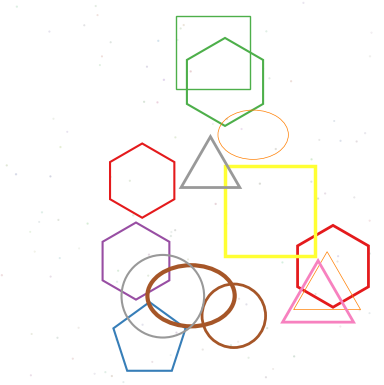[{"shape": "hexagon", "thickness": 2, "radius": 0.53, "center": [0.865, 0.308]}, {"shape": "hexagon", "thickness": 1.5, "radius": 0.48, "center": [0.369, 0.531]}, {"shape": "pentagon", "thickness": 1.5, "radius": 0.49, "center": [0.388, 0.117]}, {"shape": "hexagon", "thickness": 1.5, "radius": 0.57, "center": [0.584, 0.787]}, {"shape": "square", "thickness": 1, "radius": 0.48, "center": [0.554, 0.864]}, {"shape": "hexagon", "thickness": 1.5, "radius": 0.5, "center": [0.353, 0.322]}, {"shape": "oval", "thickness": 0.5, "radius": 0.46, "center": [0.658, 0.65]}, {"shape": "triangle", "thickness": 0.5, "radius": 0.5, "center": [0.85, 0.246]}, {"shape": "square", "thickness": 2.5, "radius": 0.58, "center": [0.702, 0.452]}, {"shape": "oval", "thickness": 3, "radius": 0.57, "center": [0.496, 0.232]}, {"shape": "circle", "thickness": 2, "radius": 0.41, "center": [0.607, 0.18]}, {"shape": "triangle", "thickness": 2, "radius": 0.53, "center": [0.826, 0.216]}, {"shape": "triangle", "thickness": 2, "radius": 0.44, "center": [0.547, 0.557]}, {"shape": "circle", "thickness": 1.5, "radius": 0.54, "center": [0.423, 0.231]}]